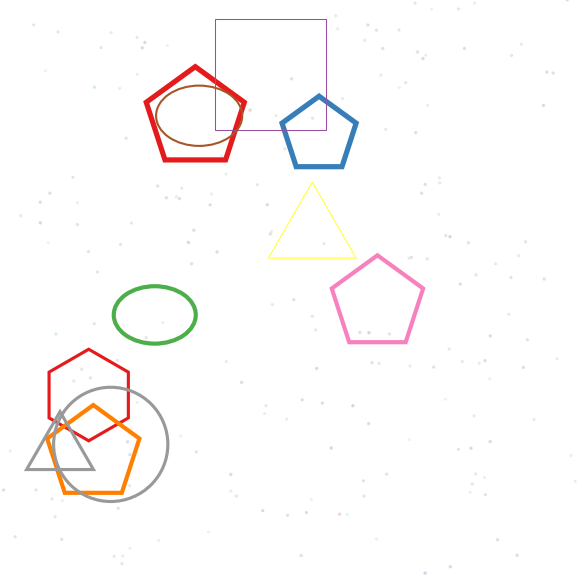[{"shape": "pentagon", "thickness": 2.5, "radius": 0.45, "center": [0.338, 0.794]}, {"shape": "hexagon", "thickness": 1.5, "radius": 0.4, "center": [0.154, 0.315]}, {"shape": "pentagon", "thickness": 2.5, "radius": 0.34, "center": [0.553, 0.765]}, {"shape": "oval", "thickness": 2, "radius": 0.36, "center": [0.268, 0.454]}, {"shape": "square", "thickness": 0.5, "radius": 0.48, "center": [0.469, 0.871]}, {"shape": "pentagon", "thickness": 2, "radius": 0.42, "center": [0.162, 0.214]}, {"shape": "triangle", "thickness": 0.5, "radius": 0.44, "center": [0.541, 0.596]}, {"shape": "oval", "thickness": 1, "radius": 0.37, "center": [0.345, 0.799]}, {"shape": "pentagon", "thickness": 2, "radius": 0.42, "center": [0.654, 0.474]}, {"shape": "circle", "thickness": 1.5, "radius": 0.49, "center": [0.192, 0.23]}, {"shape": "triangle", "thickness": 1.5, "radius": 0.33, "center": [0.104, 0.219]}]